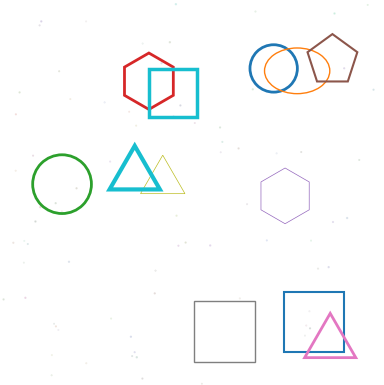[{"shape": "square", "thickness": 1.5, "radius": 0.39, "center": [0.816, 0.164]}, {"shape": "circle", "thickness": 2, "radius": 0.31, "center": [0.711, 0.822]}, {"shape": "oval", "thickness": 1, "radius": 0.42, "center": [0.772, 0.816]}, {"shape": "circle", "thickness": 2, "radius": 0.38, "center": [0.161, 0.522]}, {"shape": "hexagon", "thickness": 2, "radius": 0.37, "center": [0.387, 0.789]}, {"shape": "hexagon", "thickness": 0.5, "radius": 0.36, "center": [0.741, 0.491]}, {"shape": "pentagon", "thickness": 1.5, "radius": 0.34, "center": [0.863, 0.843]}, {"shape": "triangle", "thickness": 2, "radius": 0.38, "center": [0.858, 0.109]}, {"shape": "square", "thickness": 1, "radius": 0.39, "center": [0.583, 0.139]}, {"shape": "triangle", "thickness": 0.5, "radius": 0.33, "center": [0.423, 0.53]}, {"shape": "triangle", "thickness": 3, "radius": 0.38, "center": [0.35, 0.546]}, {"shape": "square", "thickness": 2.5, "radius": 0.32, "center": [0.449, 0.758]}]